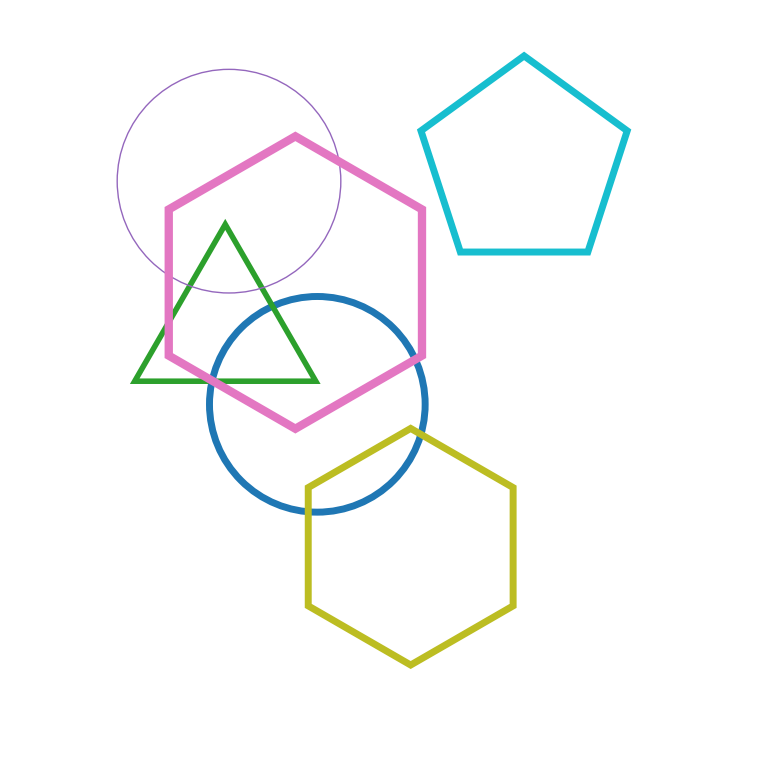[{"shape": "circle", "thickness": 2.5, "radius": 0.7, "center": [0.412, 0.475]}, {"shape": "triangle", "thickness": 2, "radius": 0.68, "center": [0.293, 0.573]}, {"shape": "circle", "thickness": 0.5, "radius": 0.73, "center": [0.297, 0.765]}, {"shape": "hexagon", "thickness": 3, "radius": 0.95, "center": [0.384, 0.633]}, {"shape": "hexagon", "thickness": 2.5, "radius": 0.77, "center": [0.533, 0.29]}, {"shape": "pentagon", "thickness": 2.5, "radius": 0.7, "center": [0.681, 0.787]}]